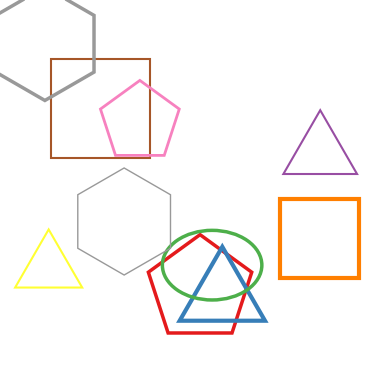[{"shape": "pentagon", "thickness": 2.5, "radius": 0.71, "center": [0.52, 0.249]}, {"shape": "triangle", "thickness": 3, "radius": 0.64, "center": [0.577, 0.231]}, {"shape": "oval", "thickness": 2.5, "radius": 0.65, "center": [0.551, 0.311]}, {"shape": "triangle", "thickness": 1.5, "radius": 0.55, "center": [0.832, 0.603]}, {"shape": "square", "thickness": 3, "radius": 0.51, "center": [0.829, 0.38]}, {"shape": "triangle", "thickness": 1.5, "radius": 0.5, "center": [0.126, 0.303]}, {"shape": "square", "thickness": 1.5, "radius": 0.65, "center": [0.262, 0.718]}, {"shape": "pentagon", "thickness": 2, "radius": 0.54, "center": [0.363, 0.683]}, {"shape": "hexagon", "thickness": 2.5, "radius": 0.74, "center": [0.117, 0.886]}, {"shape": "hexagon", "thickness": 1, "radius": 0.7, "center": [0.322, 0.425]}]